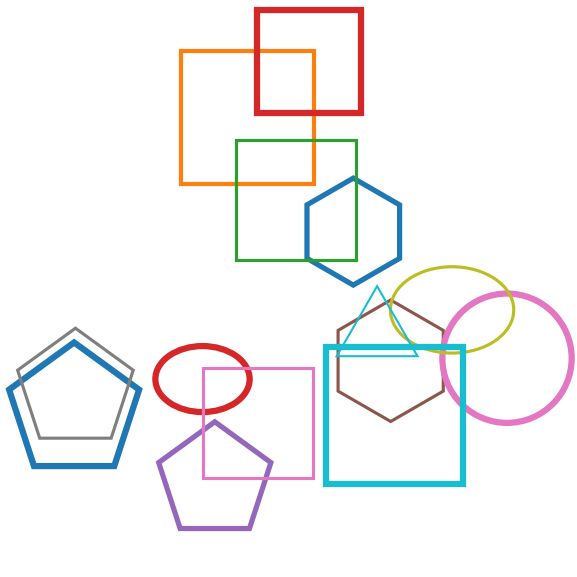[{"shape": "hexagon", "thickness": 2.5, "radius": 0.46, "center": [0.612, 0.598]}, {"shape": "pentagon", "thickness": 3, "radius": 0.59, "center": [0.128, 0.288]}, {"shape": "square", "thickness": 2, "radius": 0.57, "center": [0.429, 0.796]}, {"shape": "square", "thickness": 1.5, "radius": 0.52, "center": [0.513, 0.653]}, {"shape": "square", "thickness": 3, "radius": 0.45, "center": [0.535, 0.893]}, {"shape": "oval", "thickness": 3, "radius": 0.41, "center": [0.351, 0.343]}, {"shape": "pentagon", "thickness": 2.5, "radius": 0.51, "center": [0.372, 0.167]}, {"shape": "hexagon", "thickness": 1.5, "radius": 0.53, "center": [0.676, 0.374]}, {"shape": "square", "thickness": 1.5, "radius": 0.48, "center": [0.447, 0.267]}, {"shape": "circle", "thickness": 3, "radius": 0.56, "center": [0.878, 0.379]}, {"shape": "pentagon", "thickness": 1.5, "radius": 0.53, "center": [0.131, 0.326]}, {"shape": "oval", "thickness": 1.5, "radius": 0.53, "center": [0.783, 0.463]}, {"shape": "triangle", "thickness": 1, "radius": 0.4, "center": [0.653, 0.423]}, {"shape": "square", "thickness": 3, "radius": 0.59, "center": [0.683, 0.28]}]